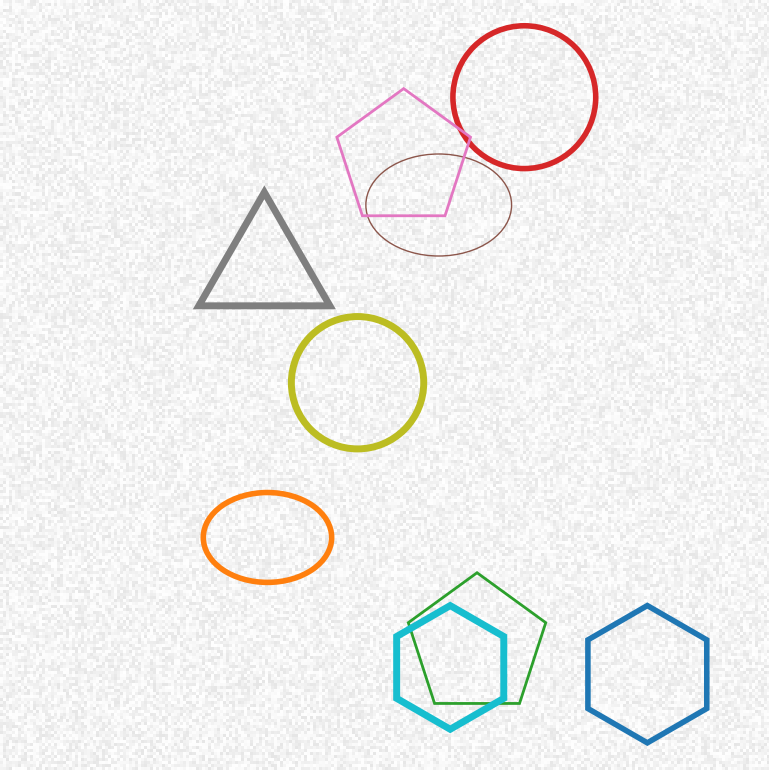[{"shape": "hexagon", "thickness": 2, "radius": 0.45, "center": [0.841, 0.124]}, {"shape": "oval", "thickness": 2, "radius": 0.42, "center": [0.347, 0.302]}, {"shape": "pentagon", "thickness": 1, "radius": 0.47, "center": [0.62, 0.162]}, {"shape": "circle", "thickness": 2, "radius": 0.46, "center": [0.681, 0.874]}, {"shape": "oval", "thickness": 0.5, "radius": 0.47, "center": [0.57, 0.734]}, {"shape": "pentagon", "thickness": 1, "radius": 0.46, "center": [0.524, 0.794]}, {"shape": "triangle", "thickness": 2.5, "radius": 0.49, "center": [0.343, 0.652]}, {"shape": "circle", "thickness": 2.5, "radius": 0.43, "center": [0.464, 0.503]}, {"shape": "hexagon", "thickness": 2.5, "radius": 0.4, "center": [0.585, 0.133]}]